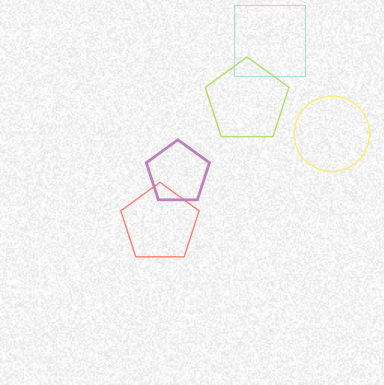[{"shape": "square", "thickness": 0.5, "radius": 0.46, "center": [0.7, 0.894]}, {"shape": "pentagon", "thickness": 1, "radius": 0.53, "center": [0.415, 0.419]}, {"shape": "pentagon", "thickness": 1, "radius": 0.57, "center": [0.642, 0.738]}, {"shape": "pentagon", "thickness": 2, "radius": 0.43, "center": [0.462, 0.551]}, {"shape": "circle", "thickness": 1, "radius": 0.49, "center": [0.862, 0.652]}]